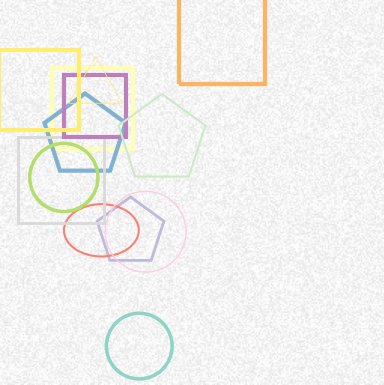[{"shape": "circle", "thickness": 2.5, "radius": 0.43, "center": [0.362, 0.101]}, {"shape": "square", "thickness": 3, "radius": 0.52, "center": [0.24, 0.717]}, {"shape": "pentagon", "thickness": 2, "radius": 0.46, "center": [0.339, 0.397]}, {"shape": "oval", "thickness": 1.5, "radius": 0.49, "center": [0.263, 0.402]}, {"shape": "pentagon", "thickness": 3, "radius": 0.55, "center": [0.221, 0.646]}, {"shape": "square", "thickness": 3, "radius": 0.56, "center": [0.576, 0.893]}, {"shape": "circle", "thickness": 2.5, "radius": 0.44, "center": [0.166, 0.539]}, {"shape": "circle", "thickness": 1, "radius": 0.52, "center": [0.378, 0.398]}, {"shape": "square", "thickness": 2, "radius": 0.56, "center": [0.158, 0.533]}, {"shape": "square", "thickness": 3, "radius": 0.4, "center": [0.246, 0.724]}, {"shape": "pentagon", "thickness": 1.5, "radius": 0.59, "center": [0.421, 0.637]}, {"shape": "square", "thickness": 3, "radius": 0.52, "center": [0.102, 0.765]}, {"shape": "triangle", "thickness": 0.5, "radius": 0.4, "center": [0.248, 0.772]}]